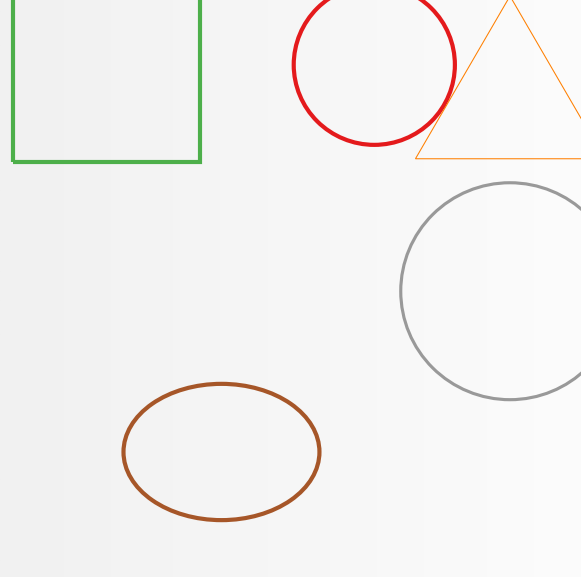[{"shape": "circle", "thickness": 2, "radius": 0.69, "center": [0.644, 0.887]}, {"shape": "square", "thickness": 2, "radius": 0.8, "center": [0.183, 0.88]}, {"shape": "triangle", "thickness": 0.5, "radius": 0.94, "center": [0.877, 0.818]}, {"shape": "oval", "thickness": 2, "radius": 0.84, "center": [0.381, 0.216]}, {"shape": "circle", "thickness": 1.5, "radius": 0.94, "center": [0.877, 0.495]}]